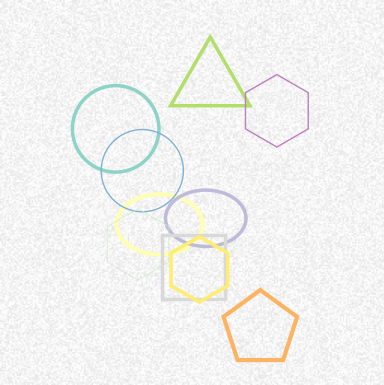[{"shape": "circle", "thickness": 2.5, "radius": 0.56, "center": [0.3, 0.665]}, {"shape": "oval", "thickness": 3, "radius": 0.56, "center": [0.415, 0.417]}, {"shape": "oval", "thickness": 2.5, "radius": 0.52, "center": [0.534, 0.433]}, {"shape": "circle", "thickness": 1, "radius": 0.53, "center": [0.37, 0.557]}, {"shape": "pentagon", "thickness": 3, "radius": 0.5, "center": [0.676, 0.146]}, {"shape": "triangle", "thickness": 2.5, "radius": 0.59, "center": [0.546, 0.785]}, {"shape": "square", "thickness": 2.5, "radius": 0.41, "center": [0.502, 0.307]}, {"shape": "hexagon", "thickness": 1, "radius": 0.47, "center": [0.719, 0.712]}, {"shape": "hexagon", "thickness": 0.5, "radius": 0.46, "center": [0.359, 0.366]}, {"shape": "hexagon", "thickness": 2.5, "radius": 0.42, "center": [0.518, 0.3]}]